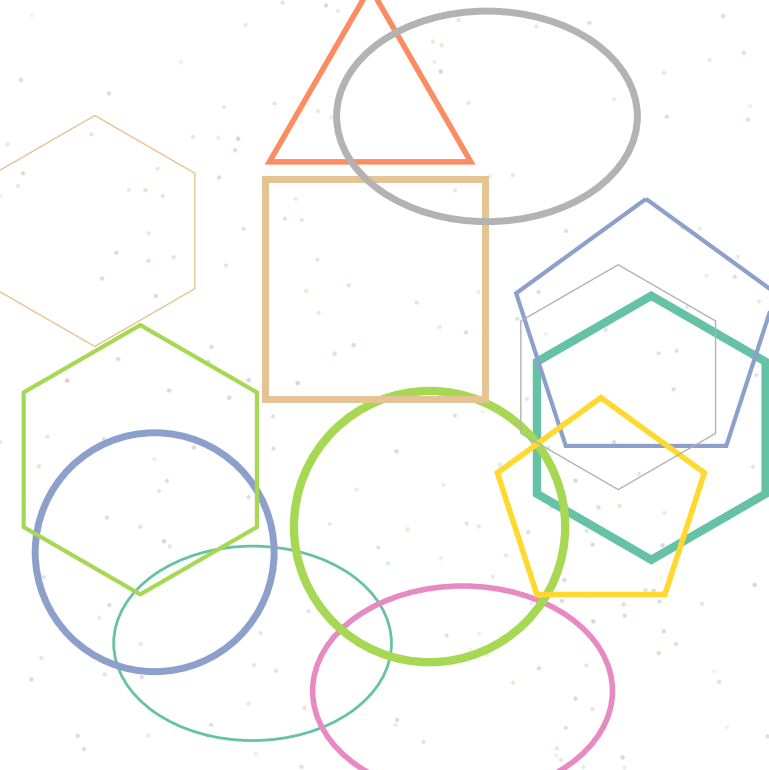[{"shape": "oval", "thickness": 1, "radius": 0.9, "center": [0.328, 0.164]}, {"shape": "hexagon", "thickness": 3, "radius": 0.86, "center": [0.846, 0.444]}, {"shape": "triangle", "thickness": 2, "radius": 0.75, "center": [0.481, 0.865]}, {"shape": "circle", "thickness": 2.5, "radius": 0.78, "center": [0.201, 0.283]}, {"shape": "pentagon", "thickness": 1.5, "radius": 0.89, "center": [0.839, 0.564]}, {"shape": "oval", "thickness": 2, "radius": 0.97, "center": [0.601, 0.103]}, {"shape": "circle", "thickness": 3, "radius": 0.88, "center": [0.558, 0.316]}, {"shape": "hexagon", "thickness": 1.5, "radius": 0.87, "center": [0.182, 0.403]}, {"shape": "pentagon", "thickness": 2, "radius": 0.71, "center": [0.78, 0.342]}, {"shape": "square", "thickness": 2.5, "radius": 0.72, "center": [0.487, 0.625]}, {"shape": "hexagon", "thickness": 0.5, "radius": 0.75, "center": [0.123, 0.7]}, {"shape": "hexagon", "thickness": 0.5, "radius": 0.73, "center": [0.803, 0.51]}, {"shape": "oval", "thickness": 2.5, "radius": 0.98, "center": [0.632, 0.849]}]